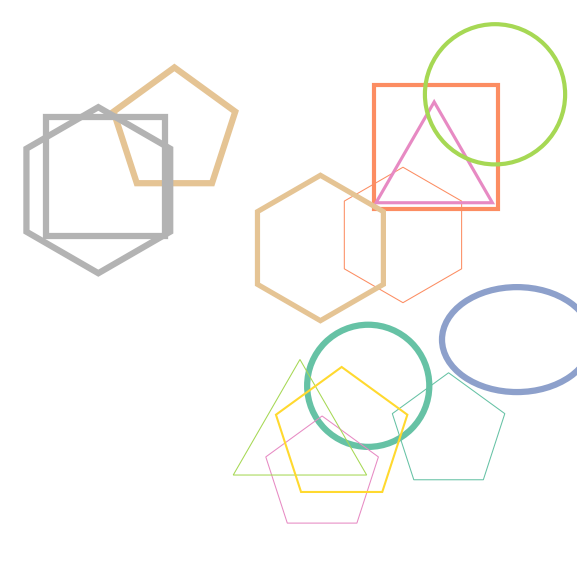[{"shape": "pentagon", "thickness": 0.5, "radius": 0.51, "center": [0.777, 0.251]}, {"shape": "circle", "thickness": 3, "radius": 0.53, "center": [0.638, 0.331]}, {"shape": "hexagon", "thickness": 0.5, "radius": 0.59, "center": [0.698, 0.592]}, {"shape": "square", "thickness": 2, "radius": 0.54, "center": [0.755, 0.745]}, {"shape": "oval", "thickness": 3, "radius": 0.65, "center": [0.895, 0.411]}, {"shape": "pentagon", "thickness": 0.5, "radius": 0.51, "center": [0.558, 0.176]}, {"shape": "triangle", "thickness": 1.5, "radius": 0.58, "center": [0.752, 0.706]}, {"shape": "circle", "thickness": 2, "radius": 0.61, "center": [0.857, 0.836]}, {"shape": "triangle", "thickness": 0.5, "radius": 0.67, "center": [0.519, 0.243]}, {"shape": "pentagon", "thickness": 1, "radius": 0.6, "center": [0.592, 0.244]}, {"shape": "pentagon", "thickness": 3, "radius": 0.55, "center": [0.302, 0.772]}, {"shape": "hexagon", "thickness": 2.5, "radius": 0.63, "center": [0.555, 0.57]}, {"shape": "hexagon", "thickness": 3, "radius": 0.72, "center": [0.17, 0.67]}, {"shape": "square", "thickness": 3, "radius": 0.52, "center": [0.183, 0.694]}]